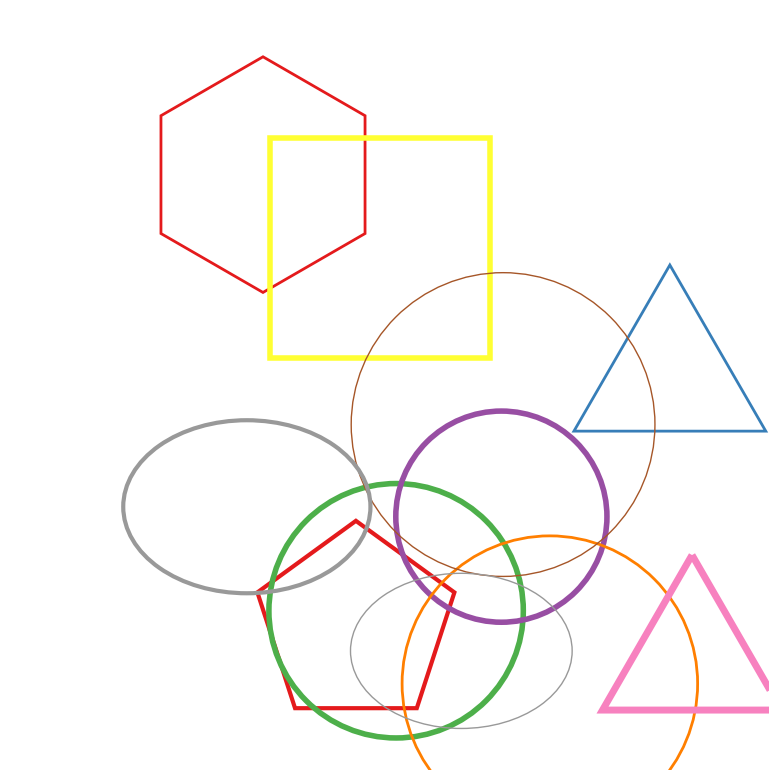[{"shape": "hexagon", "thickness": 1, "radius": 0.77, "center": [0.342, 0.773]}, {"shape": "pentagon", "thickness": 1.5, "radius": 0.67, "center": [0.462, 0.189]}, {"shape": "triangle", "thickness": 1, "radius": 0.72, "center": [0.87, 0.512]}, {"shape": "circle", "thickness": 2, "radius": 0.83, "center": [0.514, 0.207]}, {"shape": "circle", "thickness": 2, "radius": 0.69, "center": [0.651, 0.329]}, {"shape": "circle", "thickness": 1, "radius": 0.96, "center": [0.714, 0.112]}, {"shape": "square", "thickness": 2, "radius": 0.71, "center": [0.494, 0.678]}, {"shape": "circle", "thickness": 0.5, "radius": 0.99, "center": [0.653, 0.449]}, {"shape": "triangle", "thickness": 2.5, "radius": 0.67, "center": [0.899, 0.145]}, {"shape": "oval", "thickness": 1.5, "radius": 0.8, "center": [0.321, 0.342]}, {"shape": "oval", "thickness": 0.5, "radius": 0.72, "center": [0.599, 0.155]}]